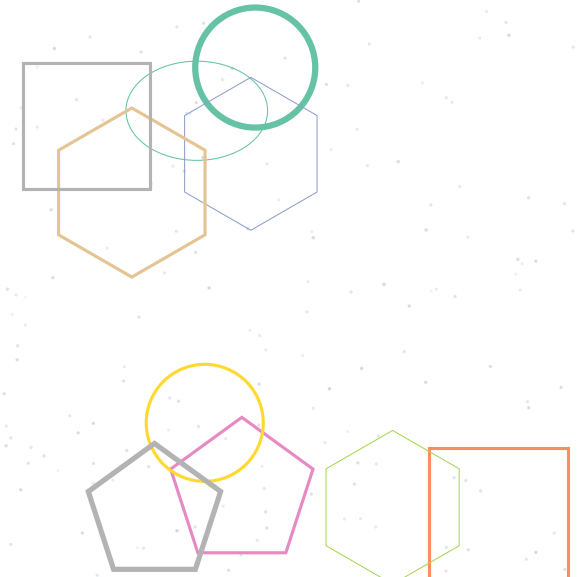[{"shape": "oval", "thickness": 0.5, "radius": 0.61, "center": [0.341, 0.807]}, {"shape": "circle", "thickness": 3, "radius": 0.52, "center": [0.442, 0.882]}, {"shape": "square", "thickness": 1.5, "radius": 0.6, "center": [0.863, 0.104]}, {"shape": "hexagon", "thickness": 0.5, "radius": 0.66, "center": [0.434, 0.733]}, {"shape": "pentagon", "thickness": 1.5, "radius": 0.65, "center": [0.419, 0.147]}, {"shape": "hexagon", "thickness": 0.5, "radius": 0.67, "center": [0.68, 0.121]}, {"shape": "circle", "thickness": 1.5, "radius": 0.51, "center": [0.355, 0.267]}, {"shape": "hexagon", "thickness": 1.5, "radius": 0.73, "center": [0.228, 0.666]}, {"shape": "pentagon", "thickness": 2.5, "radius": 0.6, "center": [0.267, 0.111]}, {"shape": "square", "thickness": 1.5, "radius": 0.55, "center": [0.15, 0.781]}]